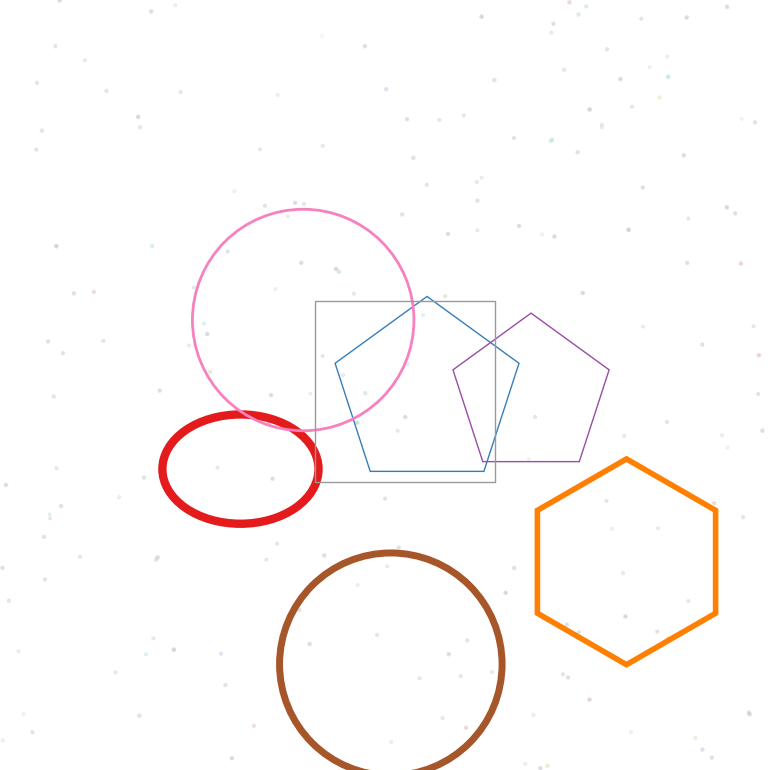[{"shape": "oval", "thickness": 3, "radius": 0.51, "center": [0.312, 0.391]}, {"shape": "pentagon", "thickness": 0.5, "radius": 0.63, "center": [0.555, 0.489]}, {"shape": "pentagon", "thickness": 0.5, "radius": 0.53, "center": [0.69, 0.487]}, {"shape": "hexagon", "thickness": 2, "radius": 0.67, "center": [0.814, 0.27]}, {"shape": "circle", "thickness": 2.5, "radius": 0.72, "center": [0.508, 0.137]}, {"shape": "circle", "thickness": 1, "radius": 0.72, "center": [0.394, 0.584]}, {"shape": "square", "thickness": 0.5, "radius": 0.59, "center": [0.526, 0.492]}]